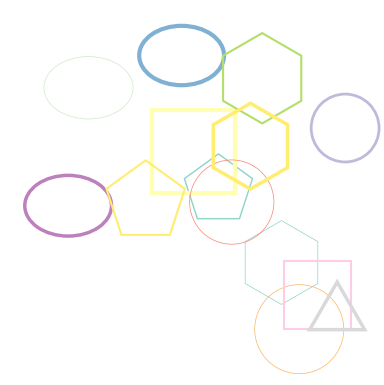[{"shape": "pentagon", "thickness": 1, "radius": 0.46, "center": [0.567, 0.507]}, {"shape": "hexagon", "thickness": 0.5, "radius": 0.54, "center": [0.731, 0.318]}, {"shape": "square", "thickness": 3, "radius": 0.54, "center": [0.503, 0.606]}, {"shape": "circle", "thickness": 2, "radius": 0.44, "center": [0.896, 0.667]}, {"shape": "circle", "thickness": 0.5, "radius": 0.55, "center": [0.602, 0.475]}, {"shape": "oval", "thickness": 3, "radius": 0.55, "center": [0.472, 0.856]}, {"shape": "circle", "thickness": 0.5, "radius": 0.58, "center": [0.777, 0.145]}, {"shape": "hexagon", "thickness": 1.5, "radius": 0.59, "center": [0.681, 0.797]}, {"shape": "square", "thickness": 1.5, "radius": 0.44, "center": [0.825, 0.233]}, {"shape": "triangle", "thickness": 2.5, "radius": 0.41, "center": [0.876, 0.185]}, {"shape": "oval", "thickness": 2.5, "radius": 0.56, "center": [0.177, 0.466]}, {"shape": "oval", "thickness": 0.5, "radius": 0.58, "center": [0.23, 0.772]}, {"shape": "pentagon", "thickness": 1.5, "radius": 0.54, "center": [0.378, 0.477]}, {"shape": "hexagon", "thickness": 2.5, "radius": 0.56, "center": [0.65, 0.62]}]